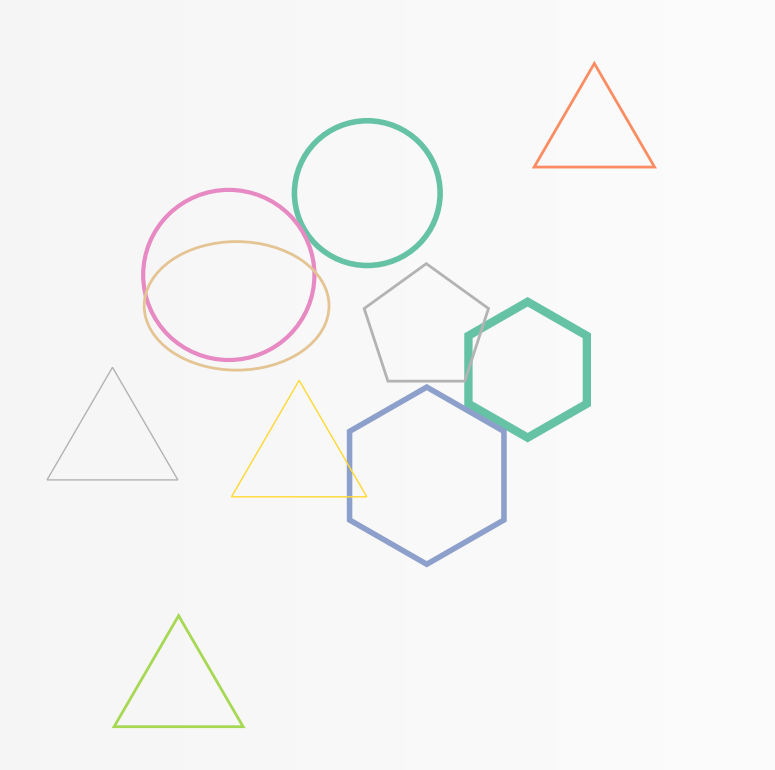[{"shape": "circle", "thickness": 2, "radius": 0.47, "center": [0.474, 0.749]}, {"shape": "hexagon", "thickness": 3, "radius": 0.44, "center": [0.681, 0.52]}, {"shape": "triangle", "thickness": 1, "radius": 0.45, "center": [0.767, 0.828]}, {"shape": "hexagon", "thickness": 2, "radius": 0.58, "center": [0.551, 0.382]}, {"shape": "circle", "thickness": 1.5, "radius": 0.55, "center": [0.295, 0.643]}, {"shape": "triangle", "thickness": 1, "radius": 0.48, "center": [0.23, 0.104]}, {"shape": "triangle", "thickness": 0.5, "radius": 0.5, "center": [0.386, 0.405]}, {"shape": "oval", "thickness": 1, "radius": 0.6, "center": [0.305, 0.603]}, {"shape": "pentagon", "thickness": 1, "radius": 0.42, "center": [0.55, 0.573]}, {"shape": "triangle", "thickness": 0.5, "radius": 0.49, "center": [0.145, 0.425]}]